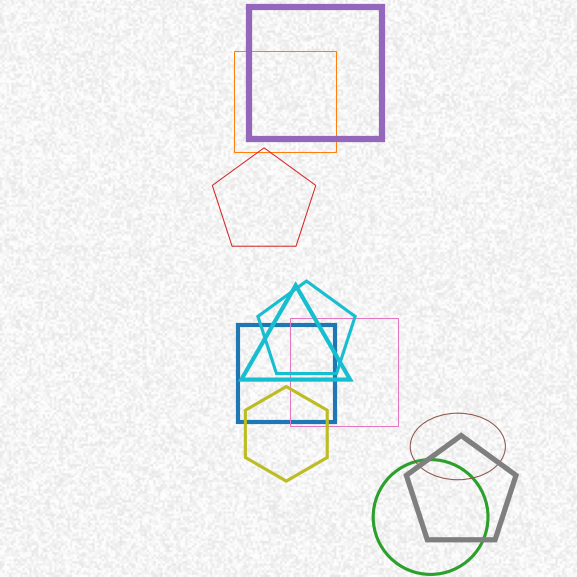[{"shape": "square", "thickness": 2, "radius": 0.42, "center": [0.496, 0.352]}, {"shape": "square", "thickness": 0.5, "radius": 0.44, "center": [0.494, 0.823]}, {"shape": "circle", "thickness": 1.5, "radius": 0.5, "center": [0.746, 0.104]}, {"shape": "pentagon", "thickness": 0.5, "radius": 0.47, "center": [0.457, 0.649]}, {"shape": "square", "thickness": 3, "radius": 0.57, "center": [0.546, 0.873]}, {"shape": "oval", "thickness": 0.5, "radius": 0.41, "center": [0.793, 0.226]}, {"shape": "square", "thickness": 0.5, "radius": 0.47, "center": [0.596, 0.355]}, {"shape": "pentagon", "thickness": 2.5, "radius": 0.5, "center": [0.799, 0.145]}, {"shape": "hexagon", "thickness": 1.5, "radius": 0.41, "center": [0.496, 0.248]}, {"shape": "pentagon", "thickness": 1.5, "radius": 0.44, "center": [0.531, 0.424]}, {"shape": "triangle", "thickness": 2, "radius": 0.54, "center": [0.512, 0.396]}]